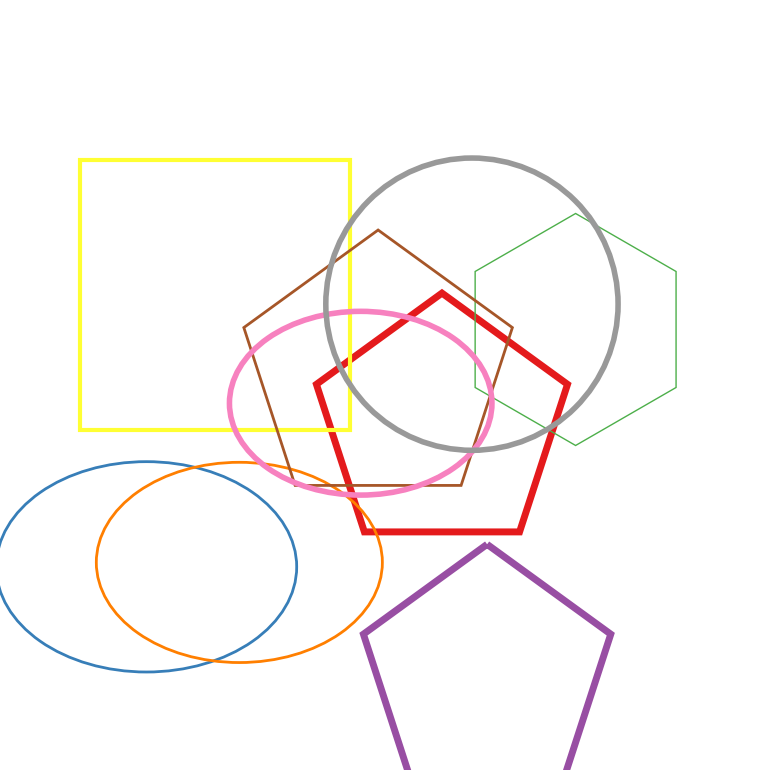[{"shape": "pentagon", "thickness": 2.5, "radius": 0.86, "center": [0.574, 0.448]}, {"shape": "oval", "thickness": 1, "radius": 0.98, "center": [0.19, 0.264]}, {"shape": "hexagon", "thickness": 0.5, "radius": 0.75, "center": [0.748, 0.572]}, {"shape": "pentagon", "thickness": 2.5, "radius": 0.84, "center": [0.633, 0.124]}, {"shape": "oval", "thickness": 1, "radius": 0.93, "center": [0.311, 0.27]}, {"shape": "square", "thickness": 1.5, "radius": 0.88, "center": [0.28, 0.616]}, {"shape": "pentagon", "thickness": 1, "radius": 0.92, "center": [0.491, 0.518]}, {"shape": "oval", "thickness": 2, "radius": 0.85, "center": [0.468, 0.476]}, {"shape": "circle", "thickness": 2, "radius": 0.95, "center": [0.613, 0.605]}]